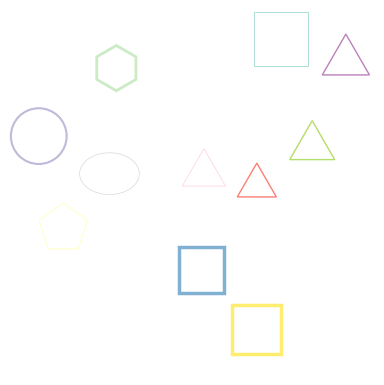[{"shape": "square", "thickness": 0.5, "radius": 0.35, "center": [0.73, 0.898]}, {"shape": "pentagon", "thickness": 0.5, "radius": 0.33, "center": [0.164, 0.407]}, {"shape": "circle", "thickness": 1.5, "radius": 0.36, "center": [0.101, 0.646]}, {"shape": "triangle", "thickness": 1, "radius": 0.29, "center": [0.667, 0.518]}, {"shape": "square", "thickness": 2.5, "radius": 0.3, "center": [0.523, 0.299]}, {"shape": "triangle", "thickness": 1, "radius": 0.34, "center": [0.811, 0.619]}, {"shape": "triangle", "thickness": 0.5, "radius": 0.32, "center": [0.53, 0.549]}, {"shape": "oval", "thickness": 0.5, "radius": 0.39, "center": [0.284, 0.549]}, {"shape": "triangle", "thickness": 1, "radius": 0.35, "center": [0.898, 0.841]}, {"shape": "hexagon", "thickness": 2, "radius": 0.29, "center": [0.302, 0.823]}, {"shape": "square", "thickness": 2.5, "radius": 0.32, "center": [0.666, 0.145]}]